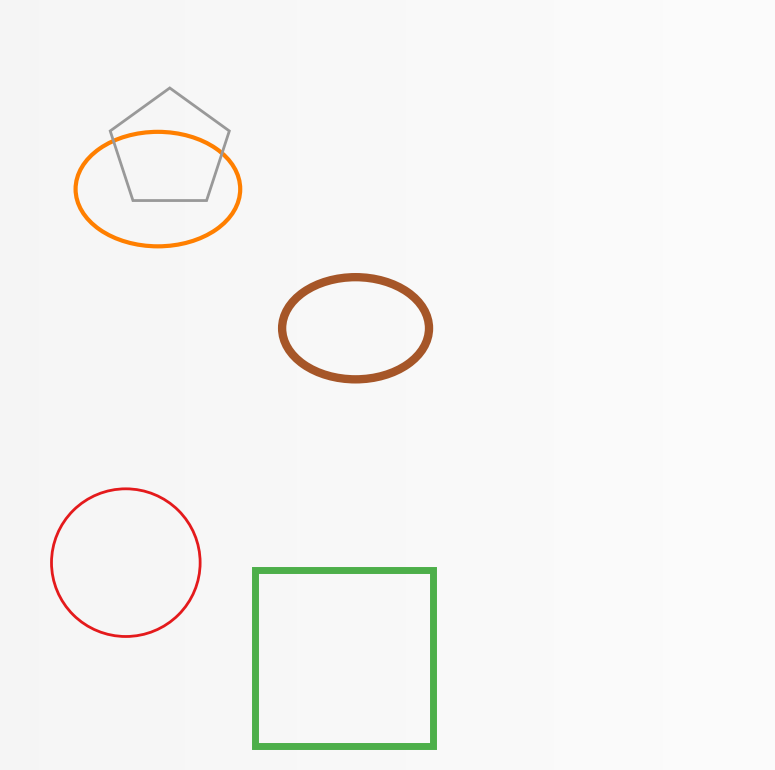[{"shape": "circle", "thickness": 1, "radius": 0.48, "center": [0.162, 0.269]}, {"shape": "square", "thickness": 2.5, "radius": 0.57, "center": [0.444, 0.146]}, {"shape": "oval", "thickness": 1.5, "radius": 0.53, "center": [0.204, 0.754]}, {"shape": "oval", "thickness": 3, "radius": 0.47, "center": [0.459, 0.574]}, {"shape": "pentagon", "thickness": 1, "radius": 0.4, "center": [0.219, 0.805]}]